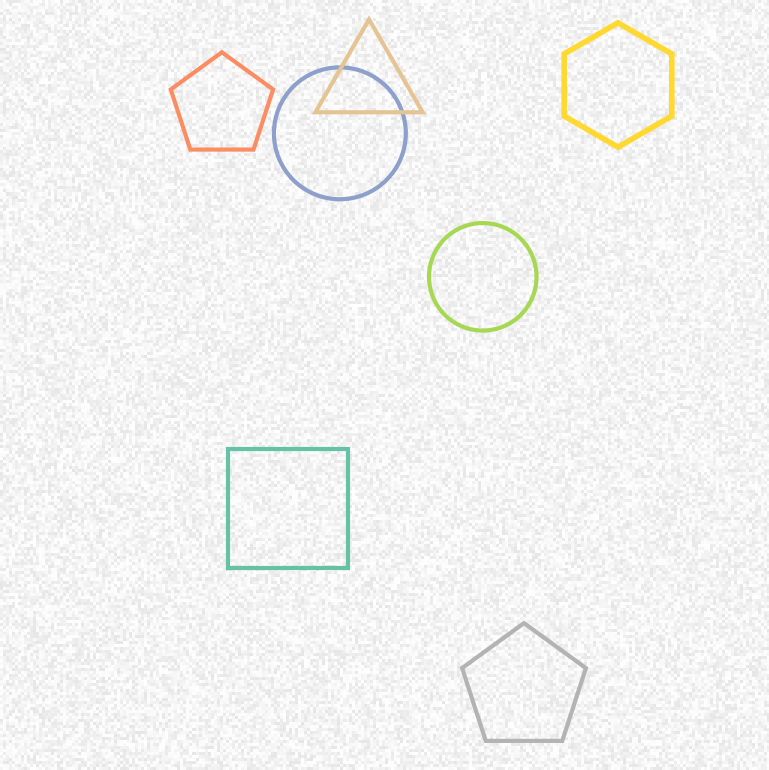[{"shape": "square", "thickness": 1.5, "radius": 0.39, "center": [0.374, 0.339]}, {"shape": "pentagon", "thickness": 1.5, "radius": 0.35, "center": [0.288, 0.862]}, {"shape": "circle", "thickness": 1.5, "radius": 0.43, "center": [0.441, 0.827]}, {"shape": "circle", "thickness": 1.5, "radius": 0.35, "center": [0.627, 0.641]}, {"shape": "hexagon", "thickness": 2, "radius": 0.4, "center": [0.803, 0.89]}, {"shape": "triangle", "thickness": 1.5, "radius": 0.4, "center": [0.479, 0.894]}, {"shape": "pentagon", "thickness": 1.5, "radius": 0.42, "center": [0.681, 0.106]}]